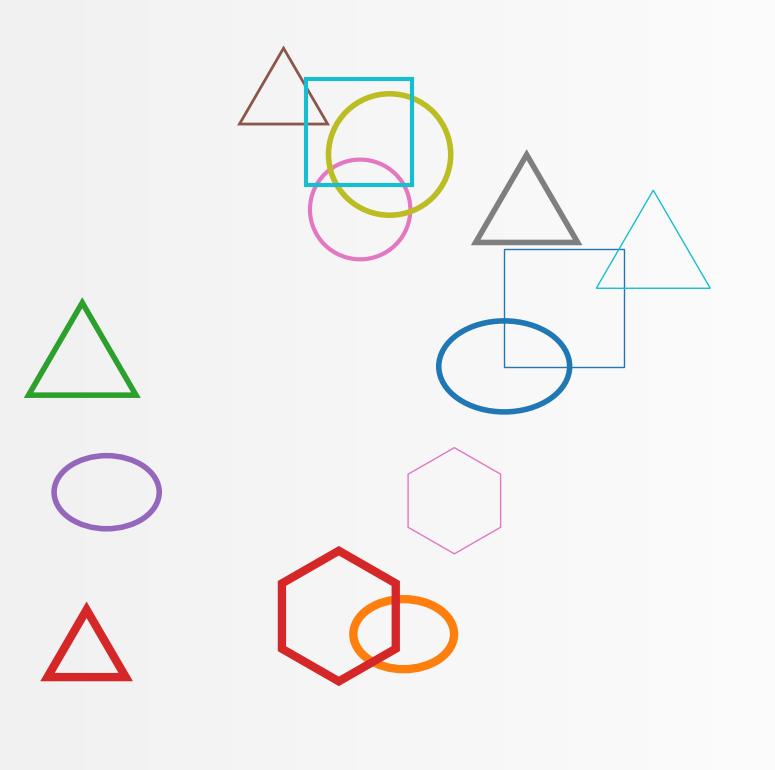[{"shape": "square", "thickness": 0.5, "radius": 0.39, "center": [0.728, 0.6]}, {"shape": "oval", "thickness": 2, "radius": 0.42, "center": [0.651, 0.524]}, {"shape": "oval", "thickness": 3, "radius": 0.32, "center": [0.521, 0.176]}, {"shape": "triangle", "thickness": 2, "radius": 0.4, "center": [0.106, 0.527]}, {"shape": "triangle", "thickness": 3, "radius": 0.29, "center": [0.112, 0.15]}, {"shape": "hexagon", "thickness": 3, "radius": 0.42, "center": [0.437, 0.2]}, {"shape": "oval", "thickness": 2, "radius": 0.34, "center": [0.138, 0.361]}, {"shape": "triangle", "thickness": 1, "radius": 0.33, "center": [0.366, 0.872]}, {"shape": "hexagon", "thickness": 0.5, "radius": 0.34, "center": [0.586, 0.35]}, {"shape": "circle", "thickness": 1.5, "radius": 0.32, "center": [0.465, 0.728]}, {"shape": "triangle", "thickness": 2, "radius": 0.38, "center": [0.68, 0.723]}, {"shape": "circle", "thickness": 2, "radius": 0.39, "center": [0.503, 0.799]}, {"shape": "square", "thickness": 1.5, "radius": 0.34, "center": [0.463, 0.829]}, {"shape": "triangle", "thickness": 0.5, "radius": 0.42, "center": [0.843, 0.668]}]